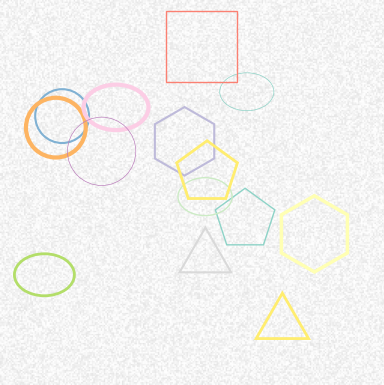[{"shape": "oval", "thickness": 0.5, "radius": 0.35, "center": [0.641, 0.762]}, {"shape": "pentagon", "thickness": 1, "radius": 0.41, "center": [0.637, 0.43]}, {"shape": "hexagon", "thickness": 2.5, "radius": 0.5, "center": [0.817, 0.393]}, {"shape": "hexagon", "thickness": 1.5, "radius": 0.45, "center": [0.479, 0.633]}, {"shape": "square", "thickness": 1, "radius": 0.46, "center": [0.524, 0.878]}, {"shape": "circle", "thickness": 1.5, "radius": 0.35, "center": [0.161, 0.698]}, {"shape": "circle", "thickness": 3, "radius": 0.39, "center": [0.145, 0.668]}, {"shape": "oval", "thickness": 2, "radius": 0.39, "center": [0.115, 0.286]}, {"shape": "oval", "thickness": 3, "radius": 0.42, "center": [0.301, 0.721]}, {"shape": "triangle", "thickness": 1.5, "radius": 0.39, "center": [0.533, 0.331]}, {"shape": "circle", "thickness": 0.5, "radius": 0.44, "center": [0.264, 0.607]}, {"shape": "oval", "thickness": 1, "radius": 0.35, "center": [0.533, 0.489]}, {"shape": "pentagon", "thickness": 2, "radius": 0.41, "center": [0.538, 0.551]}, {"shape": "triangle", "thickness": 2, "radius": 0.39, "center": [0.733, 0.16]}]